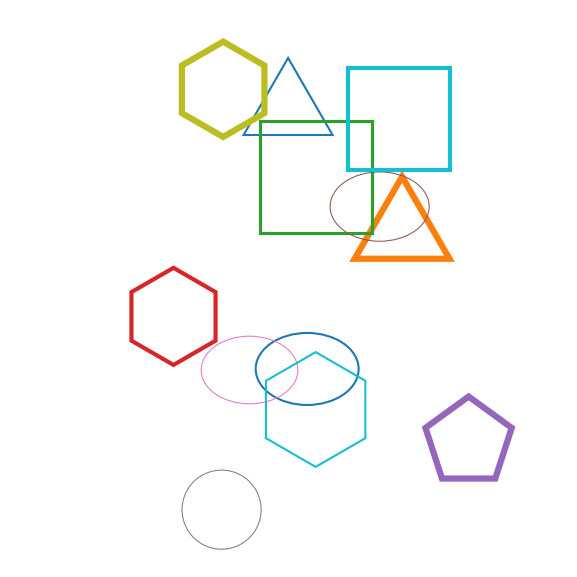[{"shape": "oval", "thickness": 1, "radius": 0.45, "center": [0.532, 0.36]}, {"shape": "triangle", "thickness": 1, "radius": 0.44, "center": [0.499, 0.81]}, {"shape": "triangle", "thickness": 3, "radius": 0.47, "center": [0.696, 0.598]}, {"shape": "square", "thickness": 1.5, "radius": 0.48, "center": [0.548, 0.693]}, {"shape": "hexagon", "thickness": 2, "radius": 0.42, "center": [0.3, 0.451]}, {"shape": "pentagon", "thickness": 3, "radius": 0.39, "center": [0.811, 0.234]}, {"shape": "oval", "thickness": 0.5, "radius": 0.43, "center": [0.657, 0.641]}, {"shape": "oval", "thickness": 0.5, "radius": 0.42, "center": [0.432, 0.358]}, {"shape": "circle", "thickness": 0.5, "radius": 0.34, "center": [0.384, 0.117]}, {"shape": "hexagon", "thickness": 3, "radius": 0.41, "center": [0.386, 0.845]}, {"shape": "hexagon", "thickness": 1, "radius": 0.5, "center": [0.547, 0.29]}, {"shape": "square", "thickness": 2, "radius": 0.44, "center": [0.69, 0.793]}]